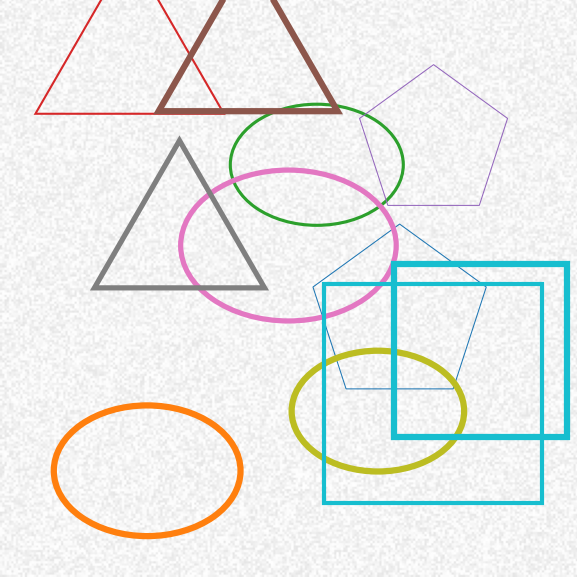[{"shape": "pentagon", "thickness": 0.5, "radius": 0.79, "center": [0.692, 0.453]}, {"shape": "oval", "thickness": 3, "radius": 0.81, "center": [0.255, 0.184]}, {"shape": "oval", "thickness": 1.5, "radius": 0.75, "center": [0.549, 0.714]}, {"shape": "triangle", "thickness": 1, "radius": 0.94, "center": [0.225, 0.896]}, {"shape": "pentagon", "thickness": 0.5, "radius": 0.67, "center": [0.751, 0.752]}, {"shape": "triangle", "thickness": 3, "radius": 0.89, "center": [0.43, 0.896]}, {"shape": "oval", "thickness": 2.5, "radius": 0.93, "center": [0.499, 0.574]}, {"shape": "triangle", "thickness": 2.5, "radius": 0.85, "center": [0.311, 0.586]}, {"shape": "oval", "thickness": 3, "radius": 0.75, "center": [0.654, 0.287]}, {"shape": "square", "thickness": 3, "radius": 0.75, "center": [0.832, 0.393]}, {"shape": "square", "thickness": 2, "radius": 0.95, "center": [0.75, 0.318]}]